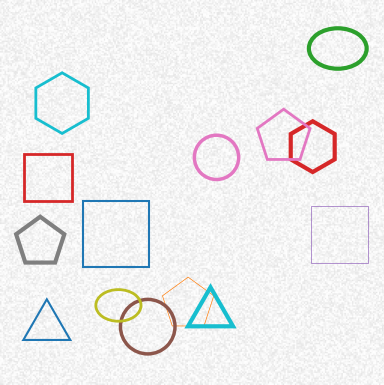[{"shape": "square", "thickness": 1.5, "radius": 0.43, "center": [0.301, 0.391]}, {"shape": "triangle", "thickness": 1.5, "radius": 0.35, "center": [0.122, 0.152]}, {"shape": "pentagon", "thickness": 0.5, "radius": 0.35, "center": [0.489, 0.21]}, {"shape": "oval", "thickness": 3, "radius": 0.38, "center": [0.877, 0.874]}, {"shape": "square", "thickness": 2, "radius": 0.31, "center": [0.125, 0.538]}, {"shape": "hexagon", "thickness": 3, "radius": 0.33, "center": [0.812, 0.619]}, {"shape": "square", "thickness": 0.5, "radius": 0.37, "center": [0.881, 0.39]}, {"shape": "circle", "thickness": 2.5, "radius": 0.35, "center": [0.384, 0.152]}, {"shape": "pentagon", "thickness": 2, "radius": 0.36, "center": [0.737, 0.644]}, {"shape": "circle", "thickness": 2.5, "radius": 0.29, "center": [0.562, 0.591]}, {"shape": "pentagon", "thickness": 3, "radius": 0.33, "center": [0.104, 0.371]}, {"shape": "oval", "thickness": 2, "radius": 0.29, "center": [0.308, 0.207]}, {"shape": "triangle", "thickness": 3, "radius": 0.34, "center": [0.547, 0.186]}, {"shape": "hexagon", "thickness": 2, "radius": 0.39, "center": [0.161, 0.732]}]